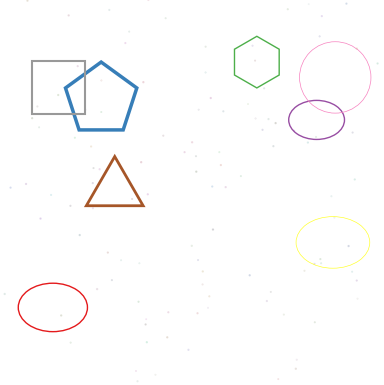[{"shape": "oval", "thickness": 1, "radius": 0.45, "center": [0.137, 0.201]}, {"shape": "pentagon", "thickness": 2.5, "radius": 0.49, "center": [0.263, 0.741]}, {"shape": "hexagon", "thickness": 1, "radius": 0.34, "center": [0.667, 0.839]}, {"shape": "oval", "thickness": 1, "radius": 0.36, "center": [0.822, 0.689]}, {"shape": "oval", "thickness": 0.5, "radius": 0.48, "center": [0.865, 0.37]}, {"shape": "triangle", "thickness": 2, "radius": 0.43, "center": [0.298, 0.508]}, {"shape": "circle", "thickness": 0.5, "radius": 0.46, "center": [0.871, 0.799]}, {"shape": "square", "thickness": 1.5, "radius": 0.34, "center": [0.153, 0.772]}]